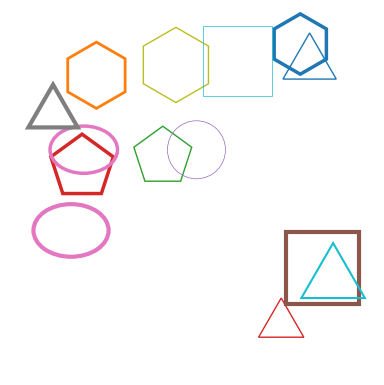[{"shape": "hexagon", "thickness": 2.5, "radius": 0.39, "center": [0.78, 0.886]}, {"shape": "triangle", "thickness": 1, "radius": 0.4, "center": [0.804, 0.835]}, {"shape": "hexagon", "thickness": 2, "radius": 0.43, "center": [0.25, 0.805]}, {"shape": "pentagon", "thickness": 1, "radius": 0.39, "center": [0.423, 0.593]}, {"shape": "pentagon", "thickness": 2.5, "radius": 0.43, "center": [0.213, 0.566]}, {"shape": "triangle", "thickness": 1, "radius": 0.34, "center": [0.73, 0.158]}, {"shape": "circle", "thickness": 0.5, "radius": 0.38, "center": [0.51, 0.611]}, {"shape": "square", "thickness": 3, "radius": 0.47, "center": [0.837, 0.304]}, {"shape": "oval", "thickness": 3, "radius": 0.49, "center": [0.185, 0.401]}, {"shape": "oval", "thickness": 2.5, "radius": 0.44, "center": [0.218, 0.611]}, {"shape": "triangle", "thickness": 3, "radius": 0.37, "center": [0.138, 0.706]}, {"shape": "hexagon", "thickness": 1, "radius": 0.49, "center": [0.457, 0.831]}, {"shape": "square", "thickness": 0.5, "radius": 0.45, "center": [0.617, 0.841]}, {"shape": "triangle", "thickness": 1.5, "radius": 0.48, "center": [0.865, 0.273]}]